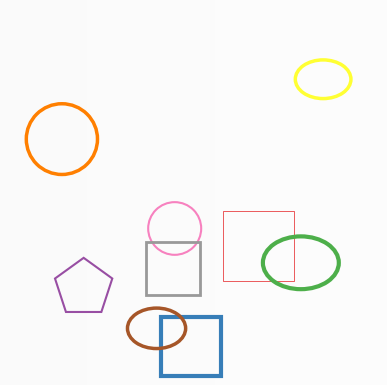[{"shape": "square", "thickness": 0.5, "radius": 0.46, "center": [0.667, 0.361]}, {"shape": "square", "thickness": 3, "radius": 0.38, "center": [0.493, 0.1]}, {"shape": "oval", "thickness": 3, "radius": 0.49, "center": [0.776, 0.317]}, {"shape": "pentagon", "thickness": 1.5, "radius": 0.39, "center": [0.216, 0.253]}, {"shape": "circle", "thickness": 2.5, "radius": 0.46, "center": [0.16, 0.639]}, {"shape": "oval", "thickness": 2.5, "radius": 0.36, "center": [0.834, 0.794]}, {"shape": "oval", "thickness": 2.5, "radius": 0.38, "center": [0.404, 0.147]}, {"shape": "circle", "thickness": 1.5, "radius": 0.34, "center": [0.451, 0.407]}, {"shape": "square", "thickness": 2, "radius": 0.34, "center": [0.446, 0.303]}]